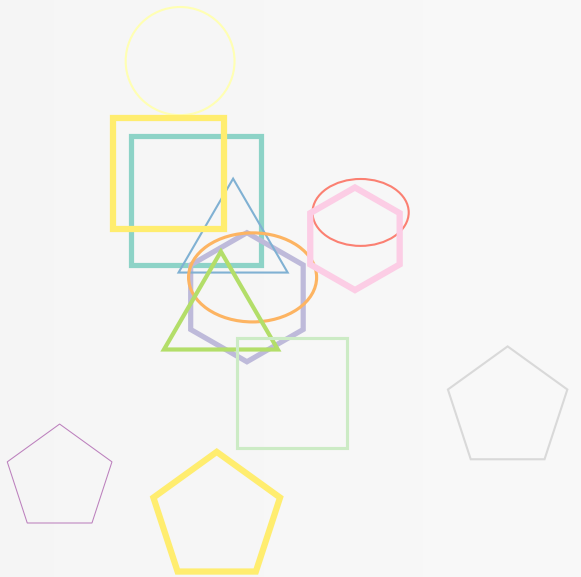[{"shape": "square", "thickness": 2.5, "radius": 0.56, "center": [0.337, 0.651]}, {"shape": "circle", "thickness": 1, "radius": 0.47, "center": [0.31, 0.893]}, {"shape": "hexagon", "thickness": 2.5, "radius": 0.56, "center": [0.425, 0.484]}, {"shape": "oval", "thickness": 1, "radius": 0.41, "center": [0.62, 0.631]}, {"shape": "triangle", "thickness": 1, "radius": 0.54, "center": [0.401, 0.581]}, {"shape": "oval", "thickness": 1.5, "radius": 0.55, "center": [0.435, 0.519]}, {"shape": "triangle", "thickness": 2, "radius": 0.57, "center": [0.38, 0.45]}, {"shape": "hexagon", "thickness": 3, "radius": 0.44, "center": [0.611, 0.586]}, {"shape": "pentagon", "thickness": 1, "radius": 0.54, "center": [0.873, 0.291]}, {"shape": "pentagon", "thickness": 0.5, "radius": 0.47, "center": [0.103, 0.17]}, {"shape": "square", "thickness": 1.5, "radius": 0.47, "center": [0.502, 0.318]}, {"shape": "square", "thickness": 3, "radius": 0.48, "center": [0.29, 0.698]}, {"shape": "pentagon", "thickness": 3, "radius": 0.57, "center": [0.373, 0.102]}]